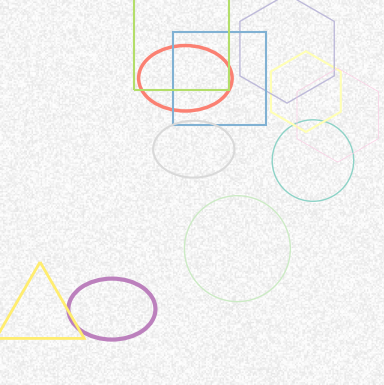[{"shape": "circle", "thickness": 1, "radius": 0.53, "center": [0.813, 0.583]}, {"shape": "hexagon", "thickness": 1.5, "radius": 0.52, "center": [0.794, 0.762]}, {"shape": "hexagon", "thickness": 1, "radius": 0.71, "center": [0.746, 0.874]}, {"shape": "oval", "thickness": 2.5, "radius": 0.61, "center": [0.481, 0.797]}, {"shape": "square", "thickness": 1.5, "radius": 0.6, "center": [0.57, 0.796]}, {"shape": "square", "thickness": 1.5, "radius": 0.62, "center": [0.472, 0.889]}, {"shape": "hexagon", "thickness": 0.5, "radius": 0.61, "center": [0.877, 0.701]}, {"shape": "oval", "thickness": 1.5, "radius": 0.53, "center": [0.503, 0.613]}, {"shape": "oval", "thickness": 3, "radius": 0.57, "center": [0.291, 0.197]}, {"shape": "circle", "thickness": 1, "radius": 0.69, "center": [0.617, 0.354]}, {"shape": "triangle", "thickness": 2, "radius": 0.66, "center": [0.104, 0.187]}]